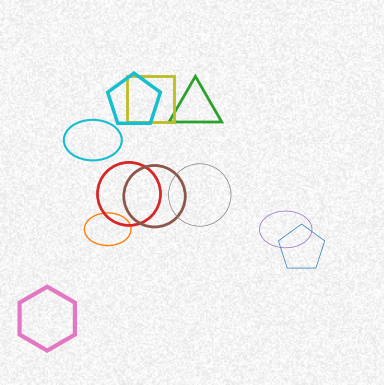[{"shape": "pentagon", "thickness": 0.5, "radius": 0.32, "center": [0.783, 0.355]}, {"shape": "oval", "thickness": 1, "radius": 0.3, "center": [0.28, 0.405]}, {"shape": "triangle", "thickness": 2, "radius": 0.4, "center": [0.508, 0.723]}, {"shape": "circle", "thickness": 2, "radius": 0.41, "center": [0.335, 0.496]}, {"shape": "oval", "thickness": 0.5, "radius": 0.34, "center": [0.742, 0.404]}, {"shape": "circle", "thickness": 2, "radius": 0.4, "center": [0.401, 0.49]}, {"shape": "hexagon", "thickness": 3, "radius": 0.41, "center": [0.123, 0.172]}, {"shape": "circle", "thickness": 0.5, "radius": 0.41, "center": [0.519, 0.494]}, {"shape": "square", "thickness": 2, "radius": 0.3, "center": [0.391, 0.742]}, {"shape": "pentagon", "thickness": 2.5, "radius": 0.36, "center": [0.348, 0.738]}, {"shape": "oval", "thickness": 1.5, "radius": 0.38, "center": [0.241, 0.636]}]